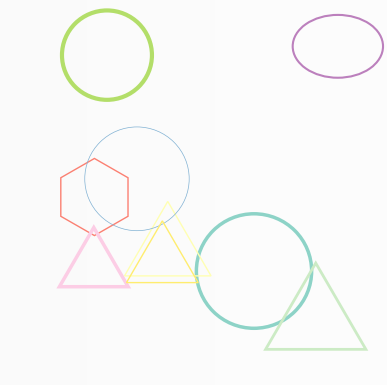[{"shape": "circle", "thickness": 2.5, "radius": 0.74, "center": [0.655, 0.296]}, {"shape": "triangle", "thickness": 1, "radius": 0.64, "center": [0.433, 0.348]}, {"shape": "hexagon", "thickness": 1, "radius": 0.5, "center": [0.244, 0.488]}, {"shape": "circle", "thickness": 0.5, "radius": 0.67, "center": [0.353, 0.536]}, {"shape": "circle", "thickness": 3, "radius": 0.58, "center": [0.276, 0.857]}, {"shape": "triangle", "thickness": 2.5, "radius": 0.51, "center": [0.242, 0.307]}, {"shape": "oval", "thickness": 1.5, "radius": 0.58, "center": [0.872, 0.88]}, {"shape": "triangle", "thickness": 2, "radius": 0.75, "center": [0.815, 0.167]}, {"shape": "triangle", "thickness": 1, "radius": 0.53, "center": [0.419, 0.319]}]